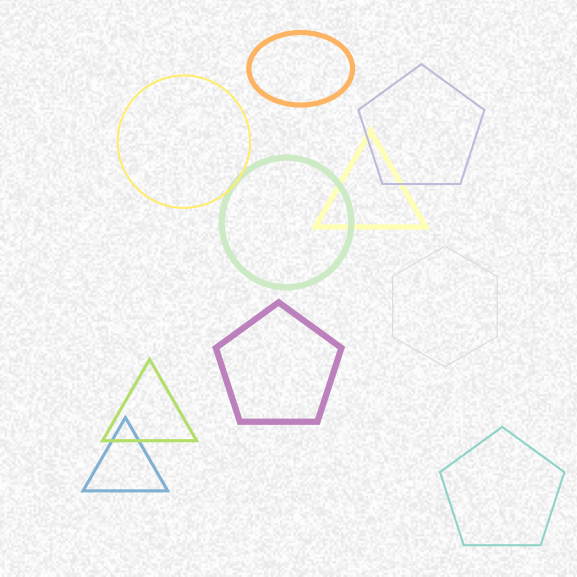[{"shape": "pentagon", "thickness": 1, "radius": 0.57, "center": [0.87, 0.147]}, {"shape": "triangle", "thickness": 2.5, "radius": 0.55, "center": [0.642, 0.662]}, {"shape": "pentagon", "thickness": 1, "radius": 0.57, "center": [0.73, 0.773]}, {"shape": "triangle", "thickness": 1.5, "radius": 0.42, "center": [0.217, 0.192]}, {"shape": "oval", "thickness": 2.5, "radius": 0.45, "center": [0.521, 0.88]}, {"shape": "triangle", "thickness": 1.5, "radius": 0.47, "center": [0.259, 0.283]}, {"shape": "hexagon", "thickness": 0.5, "radius": 0.52, "center": [0.77, 0.468]}, {"shape": "pentagon", "thickness": 3, "radius": 0.57, "center": [0.483, 0.361]}, {"shape": "circle", "thickness": 3, "radius": 0.56, "center": [0.496, 0.614]}, {"shape": "circle", "thickness": 1, "radius": 0.57, "center": [0.318, 0.754]}]